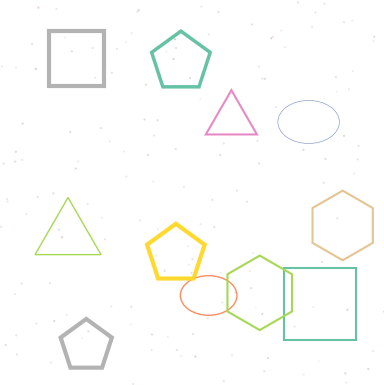[{"shape": "square", "thickness": 1.5, "radius": 0.46, "center": [0.831, 0.211]}, {"shape": "pentagon", "thickness": 2.5, "radius": 0.4, "center": [0.47, 0.839]}, {"shape": "oval", "thickness": 1, "radius": 0.37, "center": [0.542, 0.233]}, {"shape": "oval", "thickness": 0.5, "radius": 0.4, "center": [0.802, 0.683]}, {"shape": "triangle", "thickness": 1.5, "radius": 0.38, "center": [0.601, 0.689]}, {"shape": "triangle", "thickness": 1, "radius": 0.49, "center": [0.177, 0.388]}, {"shape": "hexagon", "thickness": 1.5, "radius": 0.48, "center": [0.675, 0.239]}, {"shape": "pentagon", "thickness": 3, "radius": 0.39, "center": [0.457, 0.34]}, {"shape": "hexagon", "thickness": 1.5, "radius": 0.45, "center": [0.89, 0.414]}, {"shape": "square", "thickness": 3, "radius": 0.36, "center": [0.2, 0.848]}, {"shape": "pentagon", "thickness": 3, "radius": 0.35, "center": [0.224, 0.102]}]